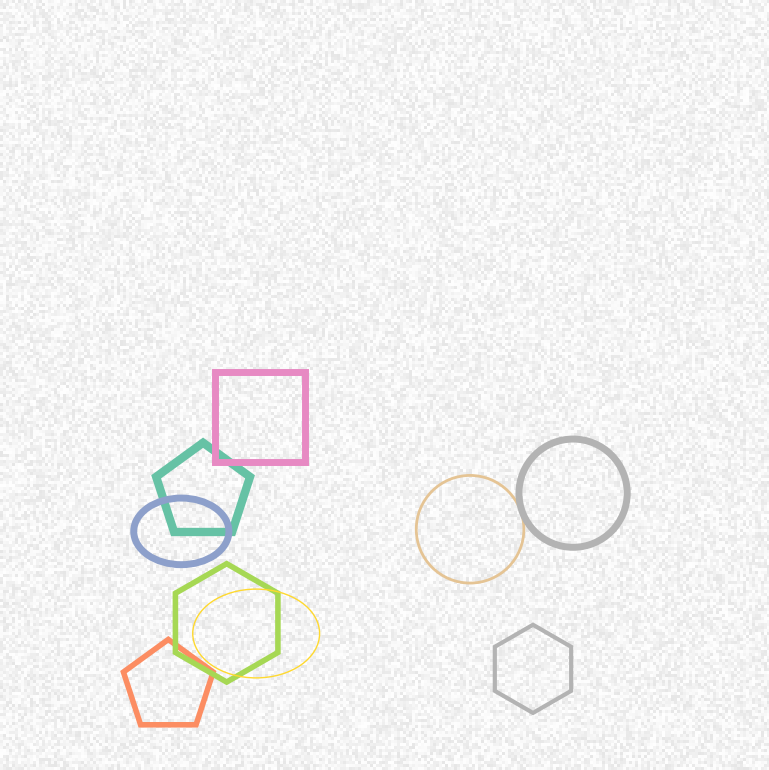[{"shape": "pentagon", "thickness": 3, "radius": 0.32, "center": [0.264, 0.361]}, {"shape": "pentagon", "thickness": 2, "radius": 0.31, "center": [0.219, 0.108]}, {"shape": "oval", "thickness": 2.5, "radius": 0.31, "center": [0.235, 0.31]}, {"shape": "square", "thickness": 2.5, "radius": 0.29, "center": [0.337, 0.459]}, {"shape": "hexagon", "thickness": 2, "radius": 0.38, "center": [0.294, 0.191]}, {"shape": "oval", "thickness": 0.5, "radius": 0.41, "center": [0.333, 0.177]}, {"shape": "circle", "thickness": 1, "radius": 0.35, "center": [0.61, 0.313]}, {"shape": "circle", "thickness": 2.5, "radius": 0.35, "center": [0.744, 0.36]}, {"shape": "hexagon", "thickness": 1.5, "radius": 0.29, "center": [0.692, 0.131]}]